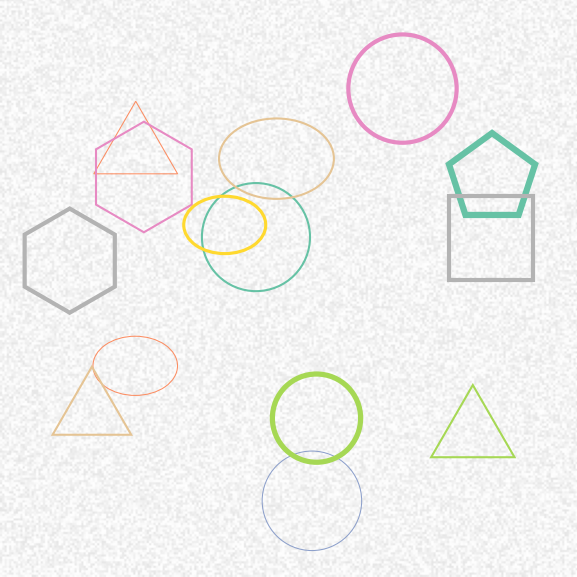[{"shape": "pentagon", "thickness": 3, "radius": 0.39, "center": [0.852, 0.69]}, {"shape": "circle", "thickness": 1, "radius": 0.47, "center": [0.443, 0.589]}, {"shape": "triangle", "thickness": 0.5, "radius": 0.42, "center": [0.235, 0.74]}, {"shape": "oval", "thickness": 0.5, "radius": 0.37, "center": [0.234, 0.366]}, {"shape": "circle", "thickness": 0.5, "radius": 0.43, "center": [0.54, 0.132]}, {"shape": "circle", "thickness": 2, "radius": 0.47, "center": [0.697, 0.846]}, {"shape": "hexagon", "thickness": 1, "radius": 0.48, "center": [0.249, 0.693]}, {"shape": "circle", "thickness": 2.5, "radius": 0.38, "center": [0.548, 0.275]}, {"shape": "triangle", "thickness": 1, "radius": 0.42, "center": [0.819, 0.249]}, {"shape": "oval", "thickness": 1.5, "radius": 0.35, "center": [0.389, 0.61]}, {"shape": "triangle", "thickness": 1, "radius": 0.39, "center": [0.159, 0.286]}, {"shape": "oval", "thickness": 1, "radius": 0.5, "center": [0.479, 0.724]}, {"shape": "hexagon", "thickness": 2, "radius": 0.45, "center": [0.121, 0.548]}, {"shape": "square", "thickness": 2, "radius": 0.37, "center": [0.85, 0.587]}]